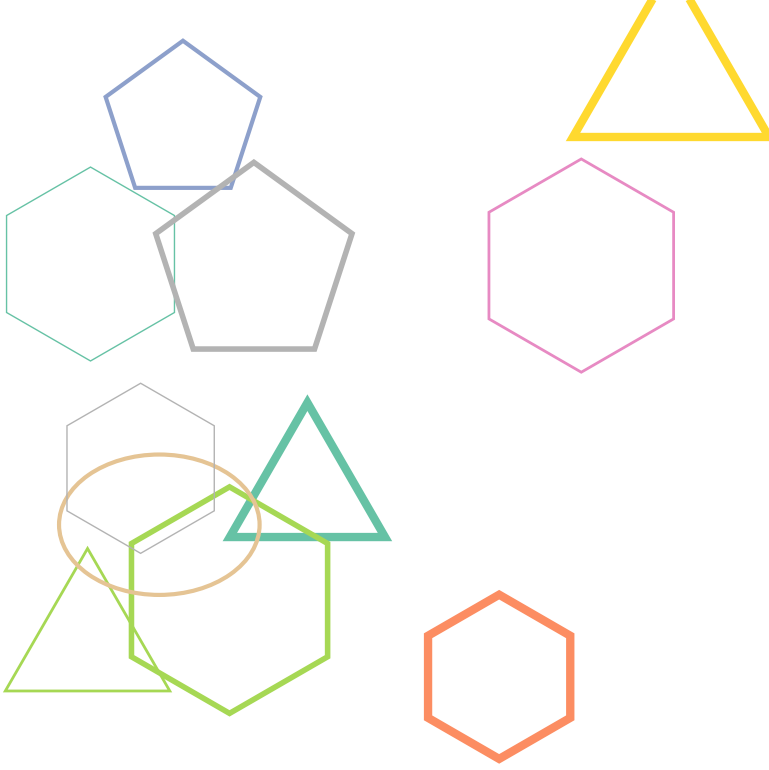[{"shape": "triangle", "thickness": 3, "radius": 0.58, "center": [0.399, 0.361]}, {"shape": "hexagon", "thickness": 0.5, "radius": 0.63, "center": [0.118, 0.657]}, {"shape": "hexagon", "thickness": 3, "radius": 0.53, "center": [0.648, 0.121]}, {"shape": "pentagon", "thickness": 1.5, "radius": 0.53, "center": [0.238, 0.841]}, {"shape": "hexagon", "thickness": 1, "radius": 0.69, "center": [0.755, 0.655]}, {"shape": "triangle", "thickness": 1, "radius": 0.62, "center": [0.114, 0.164]}, {"shape": "hexagon", "thickness": 2, "radius": 0.74, "center": [0.298, 0.221]}, {"shape": "triangle", "thickness": 3, "radius": 0.73, "center": [0.871, 0.896]}, {"shape": "oval", "thickness": 1.5, "radius": 0.65, "center": [0.207, 0.319]}, {"shape": "hexagon", "thickness": 0.5, "radius": 0.55, "center": [0.183, 0.392]}, {"shape": "pentagon", "thickness": 2, "radius": 0.67, "center": [0.33, 0.655]}]